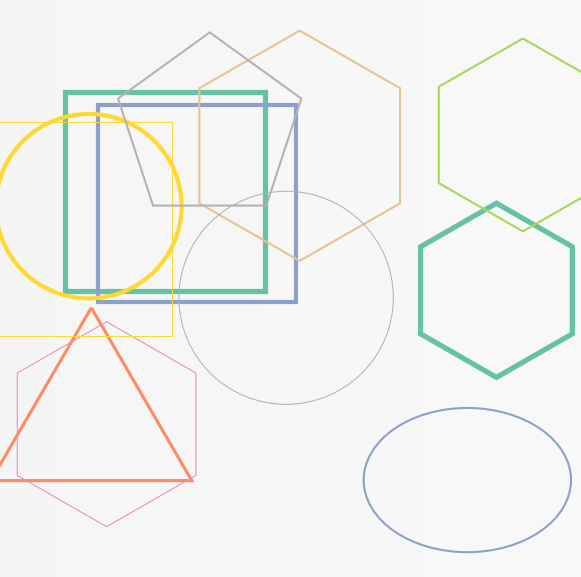[{"shape": "square", "thickness": 2.5, "radius": 0.86, "center": [0.284, 0.667]}, {"shape": "hexagon", "thickness": 2.5, "radius": 0.75, "center": [0.854, 0.496]}, {"shape": "triangle", "thickness": 1.5, "radius": 1.0, "center": [0.157, 0.267]}, {"shape": "oval", "thickness": 1, "radius": 0.89, "center": [0.804, 0.168]}, {"shape": "square", "thickness": 2, "radius": 0.85, "center": [0.339, 0.647]}, {"shape": "hexagon", "thickness": 0.5, "radius": 0.89, "center": [0.183, 0.265]}, {"shape": "hexagon", "thickness": 1, "radius": 0.83, "center": [0.9, 0.765]}, {"shape": "square", "thickness": 0.5, "radius": 0.93, "center": [0.11, 0.602]}, {"shape": "circle", "thickness": 2, "radius": 0.8, "center": [0.153, 0.642]}, {"shape": "hexagon", "thickness": 1, "radius": 1.0, "center": [0.516, 0.747]}, {"shape": "pentagon", "thickness": 1, "radius": 0.83, "center": [0.361, 0.777]}, {"shape": "circle", "thickness": 0.5, "radius": 0.92, "center": [0.492, 0.483]}]